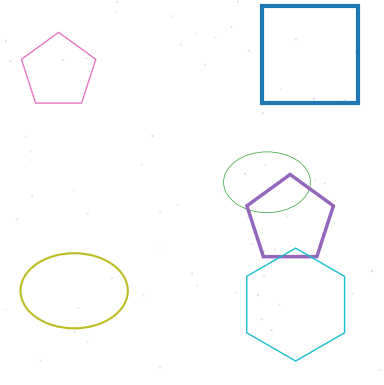[{"shape": "square", "thickness": 3, "radius": 0.62, "center": [0.806, 0.859]}, {"shape": "oval", "thickness": 0.5, "radius": 0.56, "center": [0.693, 0.527]}, {"shape": "pentagon", "thickness": 2.5, "radius": 0.59, "center": [0.754, 0.429]}, {"shape": "pentagon", "thickness": 1, "radius": 0.51, "center": [0.152, 0.814]}, {"shape": "oval", "thickness": 1.5, "radius": 0.7, "center": [0.193, 0.245]}, {"shape": "hexagon", "thickness": 1, "radius": 0.73, "center": [0.768, 0.209]}]